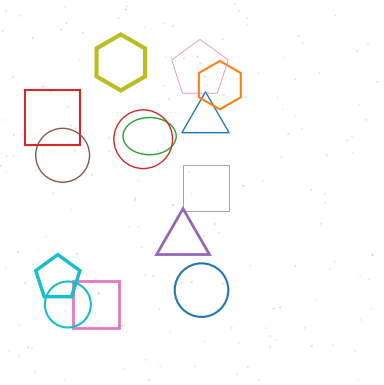[{"shape": "circle", "thickness": 1.5, "radius": 0.35, "center": [0.523, 0.246]}, {"shape": "triangle", "thickness": 1, "radius": 0.35, "center": [0.534, 0.691]}, {"shape": "hexagon", "thickness": 1.5, "radius": 0.31, "center": [0.571, 0.779]}, {"shape": "oval", "thickness": 1, "radius": 0.35, "center": [0.389, 0.646]}, {"shape": "square", "thickness": 1.5, "radius": 0.36, "center": [0.137, 0.694]}, {"shape": "circle", "thickness": 1, "radius": 0.38, "center": [0.372, 0.638]}, {"shape": "triangle", "thickness": 2, "radius": 0.4, "center": [0.475, 0.379]}, {"shape": "circle", "thickness": 1, "radius": 0.35, "center": [0.163, 0.597]}, {"shape": "pentagon", "thickness": 0.5, "radius": 0.39, "center": [0.519, 0.82]}, {"shape": "square", "thickness": 2, "radius": 0.3, "center": [0.249, 0.209]}, {"shape": "square", "thickness": 0.5, "radius": 0.3, "center": [0.535, 0.512]}, {"shape": "hexagon", "thickness": 3, "radius": 0.36, "center": [0.314, 0.838]}, {"shape": "pentagon", "thickness": 2.5, "radius": 0.3, "center": [0.15, 0.278]}, {"shape": "circle", "thickness": 1.5, "radius": 0.3, "center": [0.176, 0.209]}]